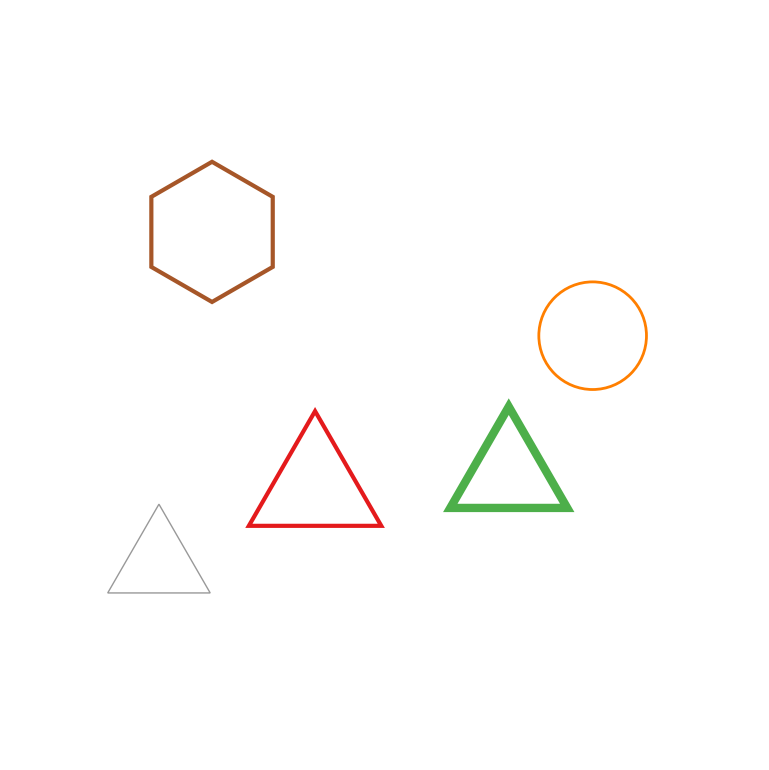[{"shape": "triangle", "thickness": 1.5, "radius": 0.5, "center": [0.409, 0.367]}, {"shape": "triangle", "thickness": 3, "radius": 0.44, "center": [0.661, 0.384]}, {"shape": "circle", "thickness": 1, "radius": 0.35, "center": [0.77, 0.564]}, {"shape": "hexagon", "thickness": 1.5, "radius": 0.46, "center": [0.275, 0.699]}, {"shape": "triangle", "thickness": 0.5, "radius": 0.38, "center": [0.206, 0.268]}]